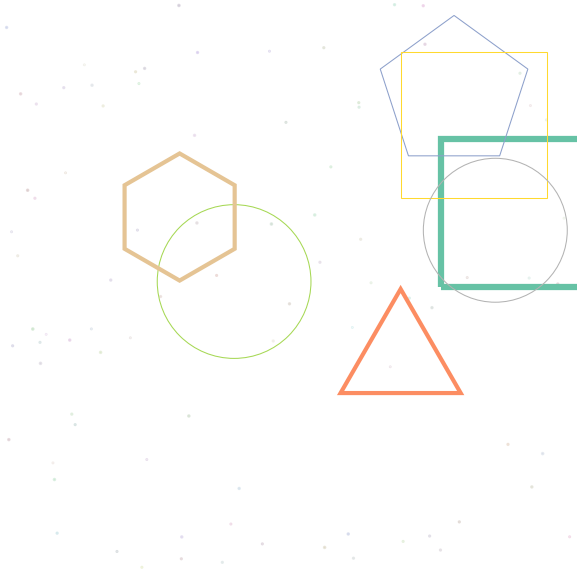[{"shape": "square", "thickness": 3, "radius": 0.64, "center": [0.892, 0.63]}, {"shape": "triangle", "thickness": 2, "radius": 0.6, "center": [0.694, 0.379]}, {"shape": "pentagon", "thickness": 0.5, "radius": 0.67, "center": [0.786, 0.838]}, {"shape": "circle", "thickness": 0.5, "radius": 0.67, "center": [0.405, 0.512]}, {"shape": "square", "thickness": 0.5, "radius": 0.63, "center": [0.821, 0.783]}, {"shape": "hexagon", "thickness": 2, "radius": 0.55, "center": [0.311, 0.623]}, {"shape": "circle", "thickness": 0.5, "radius": 0.62, "center": [0.858, 0.6]}]